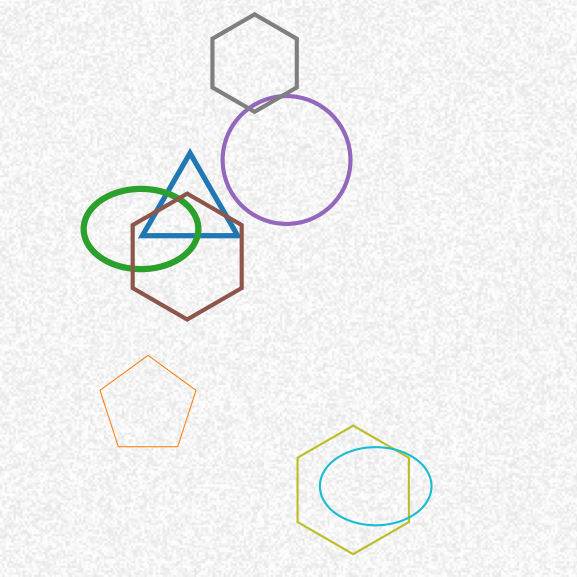[{"shape": "triangle", "thickness": 2.5, "radius": 0.48, "center": [0.329, 0.639]}, {"shape": "pentagon", "thickness": 0.5, "radius": 0.44, "center": [0.256, 0.296]}, {"shape": "oval", "thickness": 3, "radius": 0.5, "center": [0.244, 0.603]}, {"shape": "circle", "thickness": 2, "radius": 0.55, "center": [0.496, 0.722]}, {"shape": "hexagon", "thickness": 2, "radius": 0.54, "center": [0.324, 0.555]}, {"shape": "hexagon", "thickness": 2, "radius": 0.42, "center": [0.441, 0.89]}, {"shape": "hexagon", "thickness": 1, "radius": 0.56, "center": [0.612, 0.151]}, {"shape": "oval", "thickness": 1, "radius": 0.48, "center": [0.651, 0.157]}]